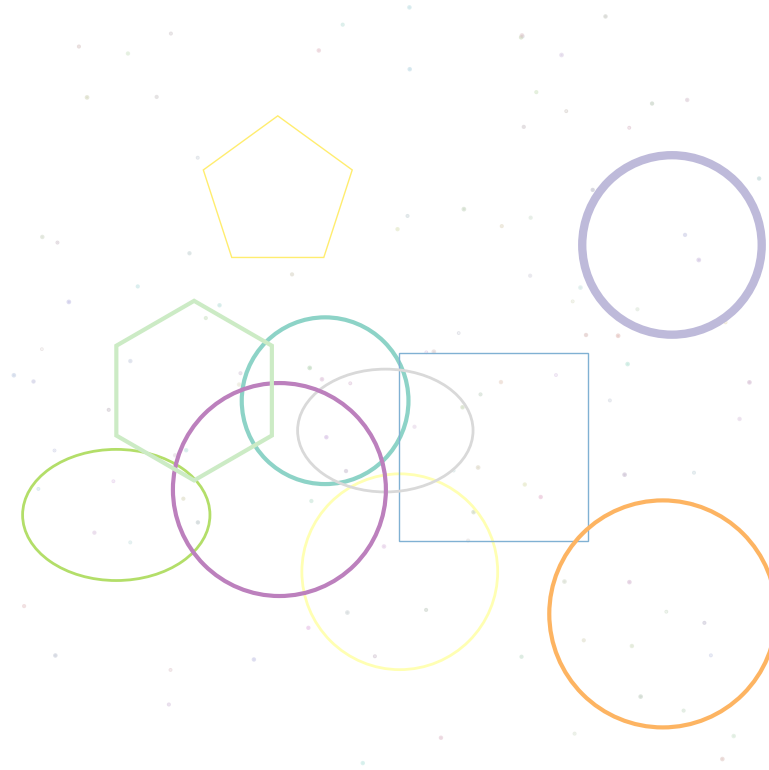[{"shape": "circle", "thickness": 1.5, "radius": 0.54, "center": [0.422, 0.48]}, {"shape": "circle", "thickness": 1, "radius": 0.64, "center": [0.519, 0.257]}, {"shape": "circle", "thickness": 3, "radius": 0.58, "center": [0.873, 0.682]}, {"shape": "square", "thickness": 0.5, "radius": 0.61, "center": [0.641, 0.419]}, {"shape": "circle", "thickness": 1.5, "radius": 0.74, "center": [0.861, 0.203]}, {"shape": "oval", "thickness": 1, "radius": 0.61, "center": [0.151, 0.331]}, {"shape": "oval", "thickness": 1, "radius": 0.57, "center": [0.5, 0.441]}, {"shape": "circle", "thickness": 1.5, "radius": 0.69, "center": [0.363, 0.364]}, {"shape": "hexagon", "thickness": 1.5, "radius": 0.58, "center": [0.252, 0.493]}, {"shape": "pentagon", "thickness": 0.5, "radius": 0.51, "center": [0.361, 0.748]}]